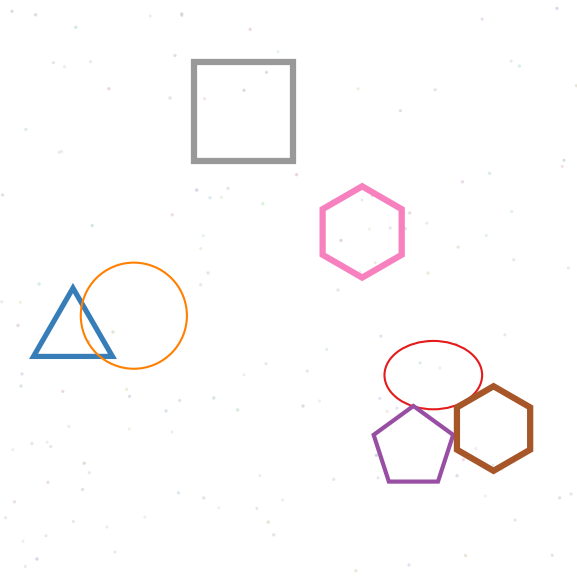[{"shape": "oval", "thickness": 1, "radius": 0.42, "center": [0.75, 0.35]}, {"shape": "triangle", "thickness": 2.5, "radius": 0.39, "center": [0.126, 0.421]}, {"shape": "pentagon", "thickness": 2, "radius": 0.36, "center": [0.716, 0.224]}, {"shape": "circle", "thickness": 1, "radius": 0.46, "center": [0.232, 0.452]}, {"shape": "hexagon", "thickness": 3, "radius": 0.37, "center": [0.855, 0.257]}, {"shape": "hexagon", "thickness": 3, "radius": 0.4, "center": [0.627, 0.597]}, {"shape": "square", "thickness": 3, "radius": 0.43, "center": [0.421, 0.807]}]